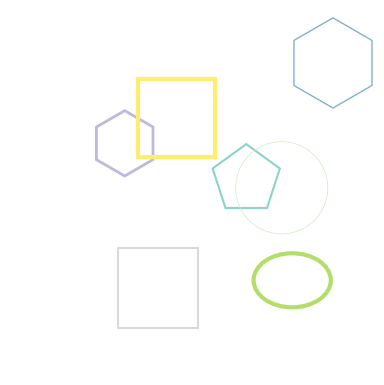[{"shape": "pentagon", "thickness": 1.5, "radius": 0.46, "center": [0.64, 0.534]}, {"shape": "hexagon", "thickness": 2, "radius": 0.42, "center": [0.324, 0.628]}, {"shape": "hexagon", "thickness": 1, "radius": 0.59, "center": [0.865, 0.837]}, {"shape": "oval", "thickness": 3, "radius": 0.5, "center": [0.759, 0.272]}, {"shape": "square", "thickness": 1.5, "radius": 0.52, "center": [0.411, 0.252]}, {"shape": "circle", "thickness": 0.5, "radius": 0.6, "center": [0.732, 0.512]}, {"shape": "square", "thickness": 3, "radius": 0.5, "center": [0.458, 0.694]}]